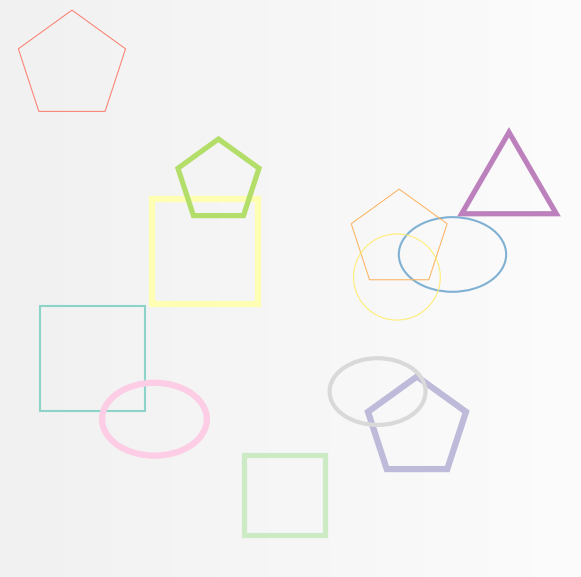[{"shape": "square", "thickness": 1, "radius": 0.45, "center": [0.159, 0.379]}, {"shape": "square", "thickness": 3, "radius": 0.46, "center": [0.353, 0.564]}, {"shape": "pentagon", "thickness": 3, "radius": 0.44, "center": [0.717, 0.259]}, {"shape": "pentagon", "thickness": 0.5, "radius": 0.48, "center": [0.124, 0.885]}, {"shape": "oval", "thickness": 1, "radius": 0.46, "center": [0.778, 0.558]}, {"shape": "pentagon", "thickness": 0.5, "radius": 0.43, "center": [0.687, 0.585]}, {"shape": "pentagon", "thickness": 2.5, "radius": 0.37, "center": [0.376, 0.685]}, {"shape": "oval", "thickness": 3, "radius": 0.45, "center": [0.266, 0.273]}, {"shape": "oval", "thickness": 2, "radius": 0.41, "center": [0.65, 0.321]}, {"shape": "triangle", "thickness": 2.5, "radius": 0.47, "center": [0.876, 0.676]}, {"shape": "square", "thickness": 2.5, "radius": 0.35, "center": [0.49, 0.142]}, {"shape": "circle", "thickness": 0.5, "radius": 0.37, "center": [0.683, 0.519]}]